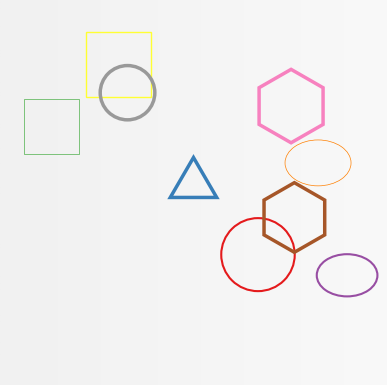[{"shape": "circle", "thickness": 1.5, "radius": 0.47, "center": [0.666, 0.339]}, {"shape": "triangle", "thickness": 2.5, "radius": 0.35, "center": [0.499, 0.522]}, {"shape": "square", "thickness": 0.5, "radius": 0.36, "center": [0.133, 0.671]}, {"shape": "oval", "thickness": 1.5, "radius": 0.39, "center": [0.896, 0.285]}, {"shape": "oval", "thickness": 0.5, "radius": 0.43, "center": [0.821, 0.577]}, {"shape": "square", "thickness": 1, "radius": 0.42, "center": [0.306, 0.833]}, {"shape": "hexagon", "thickness": 2.5, "radius": 0.45, "center": [0.76, 0.435]}, {"shape": "hexagon", "thickness": 2.5, "radius": 0.48, "center": [0.751, 0.724]}, {"shape": "circle", "thickness": 2.5, "radius": 0.35, "center": [0.329, 0.759]}]